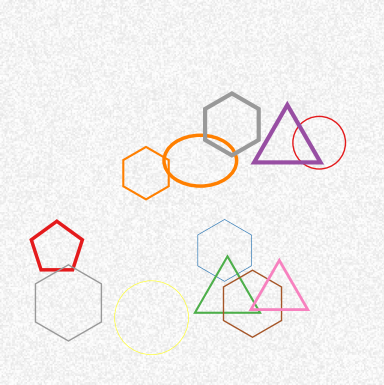[{"shape": "pentagon", "thickness": 2.5, "radius": 0.35, "center": [0.148, 0.356]}, {"shape": "circle", "thickness": 1, "radius": 0.34, "center": [0.829, 0.629]}, {"shape": "hexagon", "thickness": 0.5, "radius": 0.4, "center": [0.583, 0.35]}, {"shape": "triangle", "thickness": 1.5, "radius": 0.49, "center": [0.591, 0.236]}, {"shape": "triangle", "thickness": 3, "radius": 0.5, "center": [0.746, 0.628]}, {"shape": "hexagon", "thickness": 1.5, "radius": 0.34, "center": [0.379, 0.55]}, {"shape": "oval", "thickness": 2.5, "radius": 0.47, "center": [0.52, 0.583]}, {"shape": "circle", "thickness": 0.5, "radius": 0.48, "center": [0.394, 0.175]}, {"shape": "hexagon", "thickness": 1, "radius": 0.44, "center": [0.656, 0.211]}, {"shape": "triangle", "thickness": 2, "radius": 0.43, "center": [0.726, 0.238]}, {"shape": "hexagon", "thickness": 3, "radius": 0.4, "center": [0.602, 0.677]}, {"shape": "hexagon", "thickness": 1, "radius": 0.49, "center": [0.178, 0.213]}]